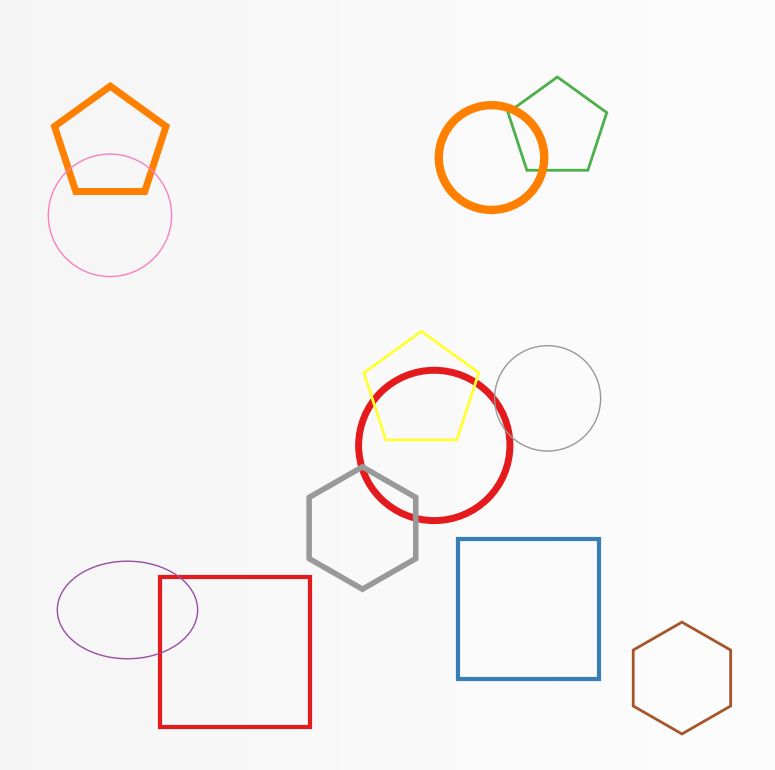[{"shape": "square", "thickness": 1.5, "radius": 0.49, "center": [0.303, 0.153]}, {"shape": "circle", "thickness": 2.5, "radius": 0.49, "center": [0.56, 0.422]}, {"shape": "square", "thickness": 1.5, "radius": 0.46, "center": [0.682, 0.209]}, {"shape": "pentagon", "thickness": 1, "radius": 0.33, "center": [0.719, 0.833]}, {"shape": "oval", "thickness": 0.5, "radius": 0.45, "center": [0.164, 0.208]}, {"shape": "circle", "thickness": 3, "radius": 0.34, "center": [0.634, 0.795]}, {"shape": "pentagon", "thickness": 2.5, "radius": 0.38, "center": [0.142, 0.812]}, {"shape": "pentagon", "thickness": 1, "radius": 0.39, "center": [0.544, 0.492]}, {"shape": "hexagon", "thickness": 1, "radius": 0.36, "center": [0.88, 0.119]}, {"shape": "circle", "thickness": 0.5, "radius": 0.4, "center": [0.142, 0.72]}, {"shape": "circle", "thickness": 0.5, "radius": 0.34, "center": [0.707, 0.483]}, {"shape": "hexagon", "thickness": 2, "radius": 0.4, "center": [0.468, 0.314]}]